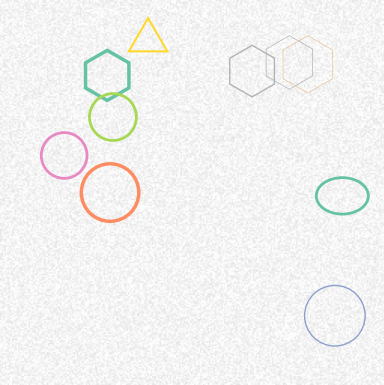[{"shape": "hexagon", "thickness": 2.5, "radius": 0.33, "center": [0.278, 0.804]}, {"shape": "oval", "thickness": 2, "radius": 0.34, "center": [0.889, 0.491]}, {"shape": "circle", "thickness": 2.5, "radius": 0.37, "center": [0.286, 0.5]}, {"shape": "circle", "thickness": 1, "radius": 0.39, "center": [0.87, 0.18]}, {"shape": "circle", "thickness": 2, "radius": 0.3, "center": [0.167, 0.596]}, {"shape": "circle", "thickness": 2, "radius": 0.3, "center": [0.293, 0.696]}, {"shape": "triangle", "thickness": 1.5, "radius": 0.29, "center": [0.385, 0.895]}, {"shape": "hexagon", "thickness": 0.5, "radius": 0.37, "center": [0.8, 0.833]}, {"shape": "hexagon", "thickness": 1, "radius": 0.33, "center": [0.655, 0.815]}, {"shape": "hexagon", "thickness": 0.5, "radius": 0.35, "center": [0.752, 0.838]}]